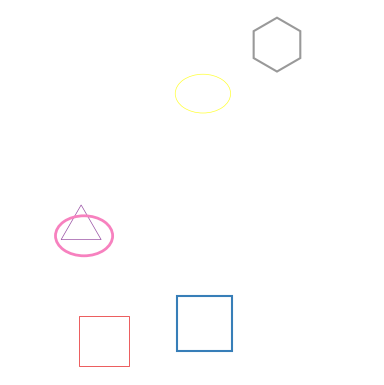[{"shape": "square", "thickness": 0.5, "radius": 0.32, "center": [0.27, 0.115]}, {"shape": "square", "thickness": 1.5, "radius": 0.36, "center": [0.531, 0.16]}, {"shape": "triangle", "thickness": 0.5, "radius": 0.3, "center": [0.211, 0.408]}, {"shape": "oval", "thickness": 0.5, "radius": 0.36, "center": [0.527, 0.757]}, {"shape": "oval", "thickness": 2, "radius": 0.37, "center": [0.218, 0.388]}, {"shape": "hexagon", "thickness": 1.5, "radius": 0.35, "center": [0.719, 0.884]}]